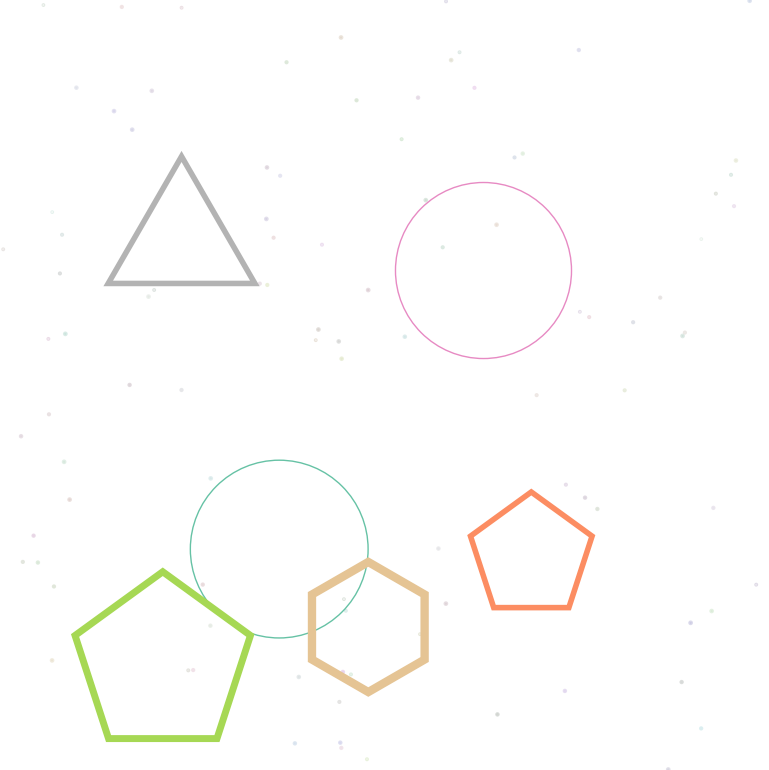[{"shape": "circle", "thickness": 0.5, "radius": 0.58, "center": [0.363, 0.287]}, {"shape": "pentagon", "thickness": 2, "radius": 0.42, "center": [0.69, 0.278]}, {"shape": "circle", "thickness": 0.5, "radius": 0.57, "center": [0.628, 0.649]}, {"shape": "pentagon", "thickness": 2.5, "radius": 0.6, "center": [0.211, 0.138]}, {"shape": "hexagon", "thickness": 3, "radius": 0.42, "center": [0.478, 0.186]}, {"shape": "triangle", "thickness": 2, "radius": 0.55, "center": [0.236, 0.687]}]